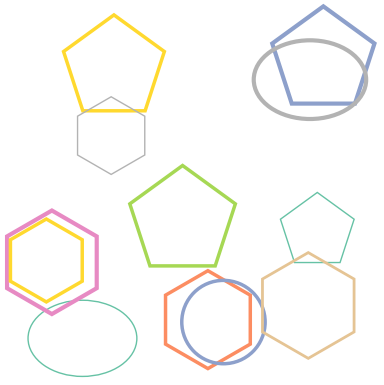[{"shape": "pentagon", "thickness": 1, "radius": 0.5, "center": [0.824, 0.399]}, {"shape": "oval", "thickness": 1, "radius": 0.71, "center": [0.214, 0.121]}, {"shape": "hexagon", "thickness": 2.5, "radius": 0.64, "center": [0.54, 0.17]}, {"shape": "circle", "thickness": 2.5, "radius": 0.54, "center": [0.58, 0.164]}, {"shape": "pentagon", "thickness": 3, "radius": 0.7, "center": [0.84, 0.844]}, {"shape": "hexagon", "thickness": 3, "radius": 0.67, "center": [0.135, 0.319]}, {"shape": "pentagon", "thickness": 2.5, "radius": 0.72, "center": [0.474, 0.426]}, {"shape": "pentagon", "thickness": 2.5, "radius": 0.69, "center": [0.296, 0.824]}, {"shape": "hexagon", "thickness": 2.5, "radius": 0.54, "center": [0.12, 0.323]}, {"shape": "hexagon", "thickness": 2, "radius": 0.69, "center": [0.801, 0.207]}, {"shape": "hexagon", "thickness": 1, "radius": 0.5, "center": [0.289, 0.648]}, {"shape": "oval", "thickness": 3, "radius": 0.73, "center": [0.805, 0.793]}]